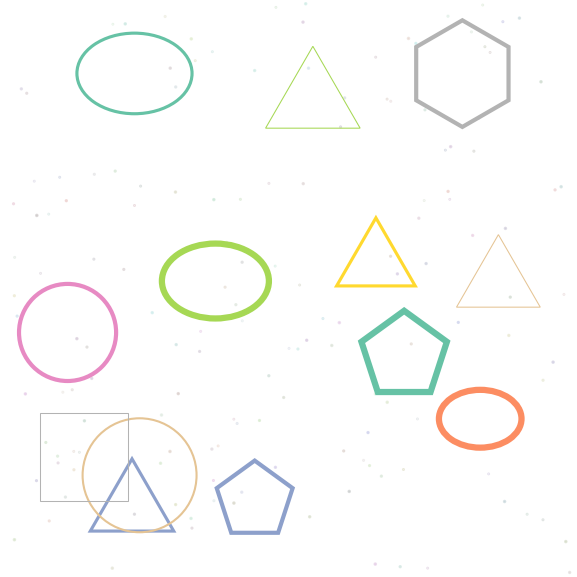[{"shape": "pentagon", "thickness": 3, "radius": 0.39, "center": [0.7, 0.383]}, {"shape": "oval", "thickness": 1.5, "radius": 0.5, "center": [0.233, 0.872]}, {"shape": "oval", "thickness": 3, "radius": 0.36, "center": [0.832, 0.274]}, {"shape": "pentagon", "thickness": 2, "radius": 0.35, "center": [0.441, 0.132]}, {"shape": "triangle", "thickness": 1.5, "radius": 0.42, "center": [0.229, 0.121]}, {"shape": "circle", "thickness": 2, "radius": 0.42, "center": [0.117, 0.423]}, {"shape": "oval", "thickness": 3, "radius": 0.46, "center": [0.373, 0.513]}, {"shape": "triangle", "thickness": 0.5, "radius": 0.47, "center": [0.542, 0.824]}, {"shape": "triangle", "thickness": 1.5, "radius": 0.39, "center": [0.651, 0.543]}, {"shape": "circle", "thickness": 1, "radius": 0.49, "center": [0.242, 0.176]}, {"shape": "triangle", "thickness": 0.5, "radius": 0.42, "center": [0.863, 0.509]}, {"shape": "hexagon", "thickness": 2, "radius": 0.46, "center": [0.801, 0.872]}, {"shape": "square", "thickness": 0.5, "radius": 0.38, "center": [0.146, 0.208]}]